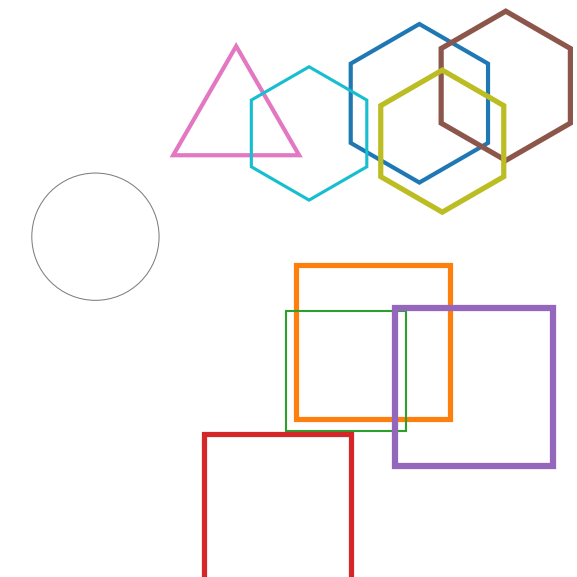[{"shape": "hexagon", "thickness": 2, "radius": 0.69, "center": [0.726, 0.82]}, {"shape": "square", "thickness": 2.5, "radius": 0.67, "center": [0.646, 0.407]}, {"shape": "square", "thickness": 1, "radius": 0.52, "center": [0.6, 0.357]}, {"shape": "square", "thickness": 2.5, "radius": 0.64, "center": [0.481, 0.12]}, {"shape": "square", "thickness": 3, "radius": 0.69, "center": [0.821, 0.329]}, {"shape": "hexagon", "thickness": 2.5, "radius": 0.65, "center": [0.876, 0.851]}, {"shape": "triangle", "thickness": 2, "radius": 0.63, "center": [0.409, 0.793]}, {"shape": "circle", "thickness": 0.5, "radius": 0.55, "center": [0.165, 0.589]}, {"shape": "hexagon", "thickness": 2.5, "radius": 0.61, "center": [0.766, 0.755]}, {"shape": "hexagon", "thickness": 1.5, "radius": 0.58, "center": [0.535, 0.768]}]